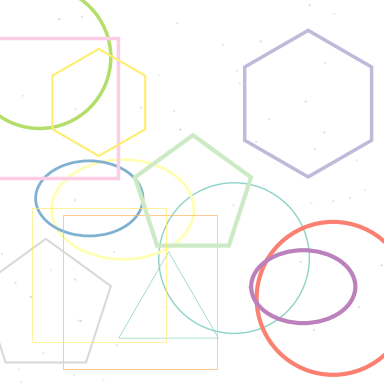[{"shape": "triangle", "thickness": 0.5, "radius": 0.75, "center": [0.438, 0.197]}, {"shape": "circle", "thickness": 1, "radius": 0.98, "center": [0.608, 0.33]}, {"shape": "oval", "thickness": 2, "radius": 0.92, "center": [0.319, 0.456]}, {"shape": "hexagon", "thickness": 2.5, "radius": 0.95, "center": [0.8, 0.731]}, {"shape": "circle", "thickness": 3, "radius": 0.99, "center": [0.865, 0.225]}, {"shape": "oval", "thickness": 2, "radius": 0.7, "center": [0.232, 0.485]}, {"shape": "square", "thickness": 0.5, "radius": 1.0, "center": [0.364, 0.241]}, {"shape": "circle", "thickness": 2.5, "radius": 0.92, "center": [0.103, 0.851]}, {"shape": "square", "thickness": 2.5, "radius": 0.91, "center": [0.124, 0.72]}, {"shape": "pentagon", "thickness": 1.5, "radius": 0.89, "center": [0.119, 0.202]}, {"shape": "oval", "thickness": 3, "radius": 0.68, "center": [0.788, 0.255]}, {"shape": "pentagon", "thickness": 3, "radius": 0.79, "center": [0.501, 0.49]}, {"shape": "square", "thickness": 0.5, "radius": 0.87, "center": [0.258, 0.286]}, {"shape": "hexagon", "thickness": 1.5, "radius": 0.7, "center": [0.257, 0.734]}]